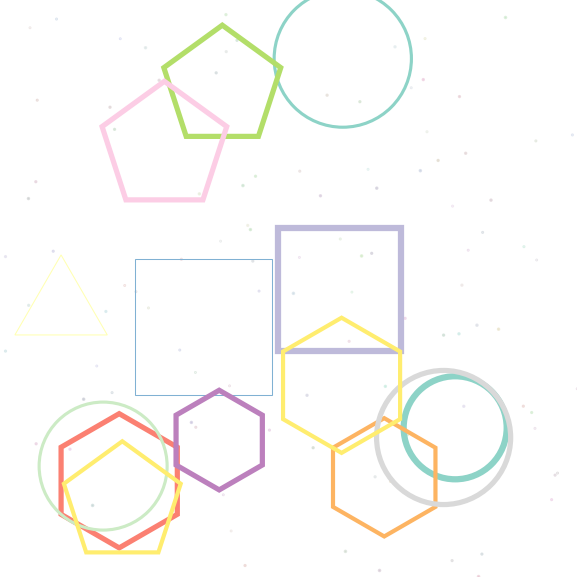[{"shape": "circle", "thickness": 3, "radius": 0.45, "center": [0.788, 0.258]}, {"shape": "circle", "thickness": 1.5, "radius": 0.59, "center": [0.594, 0.898]}, {"shape": "triangle", "thickness": 0.5, "radius": 0.46, "center": [0.106, 0.465]}, {"shape": "square", "thickness": 3, "radius": 0.53, "center": [0.587, 0.498]}, {"shape": "hexagon", "thickness": 2.5, "radius": 0.58, "center": [0.206, 0.167]}, {"shape": "square", "thickness": 0.5, "radius": 0.59, "center": [0.352, 0.433]}, {"shape": "hexagon", "thickness": 2, "radius": 0.51, "center": [0.665, 0.173]}, {"shape": "pentagon", "thickness": 2.5, "radius": 0.53, "center": [0.385, 0.849]}, {"shape": "pentagon", "thickness": 2.5, "radius": 0.57, "center": [0.285, 0.745]}, {"shape": "circle", "thickness": 2.5, "radius": 0.58, "center": [0.768, 0.242]}, {"shape": "hexagon", "thickness": 2.5, "radius": 0.43, "center": [0.38, 0.237]}, {"shape": "circle", "thickness": 1.5, "radius": 0.55, "center": [0.179, 0.192]}, {"shape": "pentagon", "thickness": 2, "radius": 0.53, "center": [0.212, 0.129]}, {"shape": "hexagon", "thickness": 2, "radius": 0.59, "center": [0.591, 0.332]}]